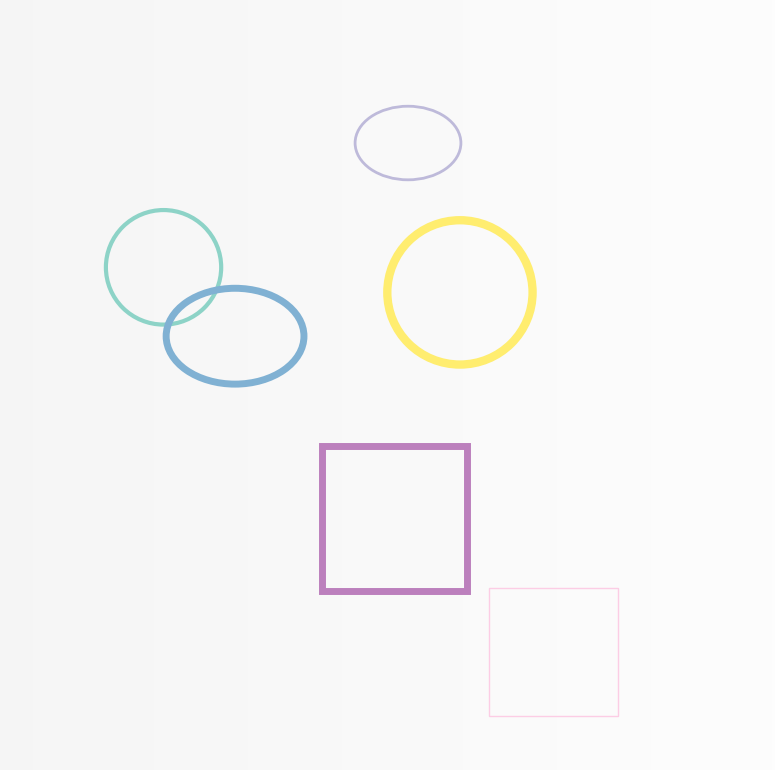[{"shape": "circle", "thickness": 1.5, "radius": 0.37, "center": [0.211, 0.653]}, {"shape": "oval", "thickness": 1, "radius": 0.34, "center": [0.526, 0.814]}, {"shape": "oval", "thickness": 2.5, "radius": 0.44, "center": [0.303, 0.563]}, {"shape": "square", "thickness": 0.5, "radius": 0.42, "center": [0.714, 0.153]}, {"shape": "square", "thickness": 2.5, "radius": 0.47, "center": [0.509, 0.327]}, {"shape": "circle", "thickness": 3, "radius": 0.47, "center": [0.593, 0.62]}]